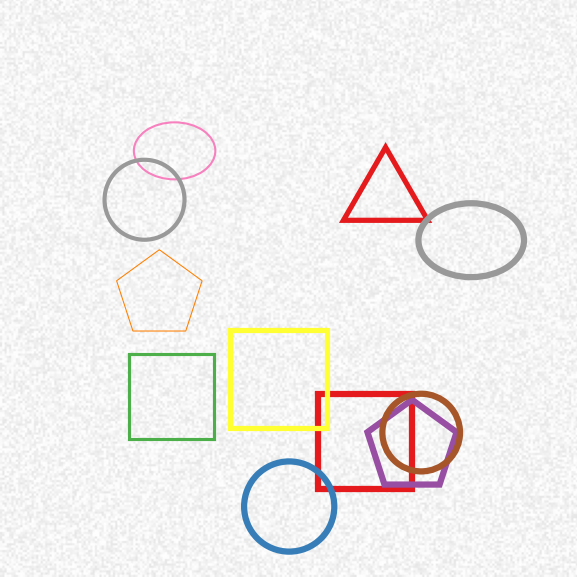[{"shape": "square", "thickness": 3, "radius": 0.41, "center": [0.632, 0.234]}, {"shape": "triangle", "thickness": 2.5, "radius": 0.42, "center": [0.668, 0.66]}, {"shape": "circle", "thickness": 3, "radius": 0.39, "center": [0.501, 0.122]}, {"shape": "square", "thickness": 1.5, "radius": 0.37, "center": [0.296, 0.312]}, {"shape": "pentagon", "thickness": 3, "radius": 0.41, "center": [0.713, 0.226]}, {"shape": "pentagon", "thickness": 0.5, "radius": 0.39, "center": [0.276, 0.489]}, {"shape": "square", "thickness": 2.5, "radius": 0.42, "center": [0.482, 0.343]}, {"shape": "circle", "thickness": 3, "radius": 0.34, "center": [0.729, 0.25]}, {"shape": "oval", "thickness": 1, "radius": 0.35, "center": [0.302, 0.738]}, {"shape": "circle", "thickness": 2, "radius": 0.35, "center": [0.25, 0.653]}, {"shape": "oval", "thickness": 3, "radius": 0.46, "center": [0.816, 0.583]}]